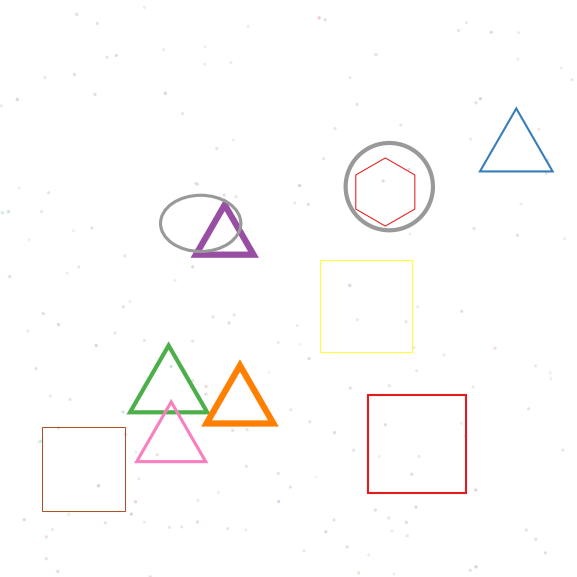[{"shape": "square", "thickness": 1, "radius": 0.42, "center": [0.723, 0.231]}, {"shape": "hexagon", "thickness": 0.5, "radius": 0.3, "center": [0.667, 0.667]}, {"shape": "triangle", "thickness": 1, "radius": 0.36, "center": [0.894, 0.739]}, {"shape": "triangle", "thickness": 2, "radius": 0.39, "center": [0.292, 0.324]}, {"shape": "triangle", "thickness": 3, "radius": 0.29, "center": [0.389, 0.587]}, {"shape": "triangle", "thickness": 3, "radius": 0.33, "center": [0.416, 0.299]}, {"shape": "square", "thickness": 0.5, "radius": 0.4, "center": [0.633, 0.469]}, {"shape": "square", "thickness": 0.5, "radius": 0.36, "center": [0.145, 0.187]}, {"shape": "triangle", "thickness": 1.5, "radius": 0.35, "center": [0.296, 0.234]}, {"shape": "oval", "thickness": 1.5, "radius": 0.35, "center": [0.348, 0.612]}, {"shape": "circle", "thickness": 2, "radius": 0.38, "center": [0.674, 0.676]}]